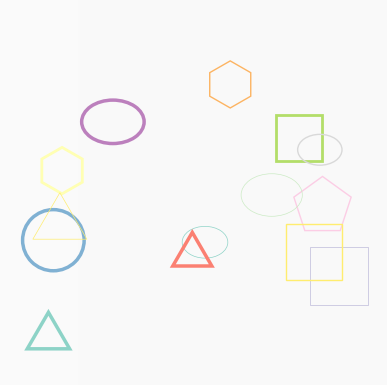[{"shape": "triangle", "thickness": 2.5, "radius": 0.32, "center": [0.125, 0.126]}, {"shape": "oval", "thickness": 0.5, "radius": 0.29, "center": [0.529, 0.371]}, {"shape": "hexagon", "thickness": 2, "radius": 0.3, "center": [0.16, 0.557]}, {"shape": "square", "thickness": 0.5, "radius": 0.38, "center": [0.875, 0.283]}, {"shape": "triangle", "thickness": 2.5, "radius": 0.29, "center": [0.496, 0.338]}, {"shape": "circle", "thickness": 2.5, "radius": 0.4, "center": [0.138, 0.376]}, {"shape": "hexagon", "thickness": 1, "radius": 0.31, "center": [0.594, 0.781]}, {"shape": "square", "thickness": 2, "radius": 0.3, "center": [0.772, 0.643]}, {"shape": "pentagon", "thickness": 1, "radius": 0.39, "center": [0.832, 0.464]}, {"shape": "oval", "thickness": 1, "radius": 0.29, "center": [0.825, 0.611]}, {"shape": "oval", "thickness": 2.5, "radius": 0.4, "center": [0.291, 0.684]}, {"shape": "oval", "thickness": 0.5, "radius": 0.39, "center": [0.701, 0.493]}, {"shape": "triangle", "thickness": 0.5, "radius": 0.4, "center": [0.154, 0.419]}, {"shape": "square", "thickness": 1, "radius": 0.36, "center": [0.811, 0.345]}]